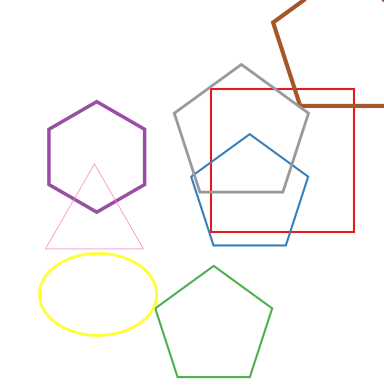[{"shape": "square", "thickness": 1.5, "radius": 0.93, "center": [0.734, 0.584]}, {"shape": "pentagon", "thickness": 1.5, "radius": 0.8, "center": [0.649, 0.492]}, {"shape": "pentagon", "thickness": 1.5, "radius": 0.8, "center": [0.555, 0.15]}, {"shape": "hexagon", "thickness": 2.5, "radius": 0.72, "center": [0.251, 0.592]}, {"shape": "oval", "thickness": 2, "radius": 0.76, "center": [0.255, 0.235]}, {"shape": "pentagon", "thickness": 3, "radius": 0.97, "center": [0.894, 0.882]}, {"shape": "triangle", "thickness": 0.5, "radius": 0.74, "center": [0.245, 0.427]}, {"shape": "pentagon", "thickness": 2, "radius": 0.92, "center": [0.627, 0.649]}]